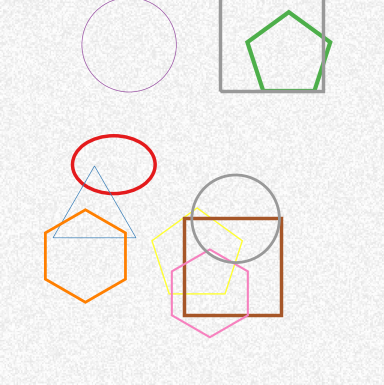[{"shape": "oval", "thickness": 2.5, "radius": 0.54, "center": [0.296, 0.572]}, {"shape": "triangle", "thickness": 0.5, "radius": 0.62, "center": [0.245, 0.445]}, {"shape": "pentagon", "thickness": 3, "radius": 0.57, "center": [0.75, 0.855]}, {"shape": "circle", "thickness": 0.5, "radius": 0.61, "center": [0.335, 0.884]}, {"shape": "hexagon", "thickness": 2, "radius": 0.6, "center": [0.222, 0.335]}, {"shape": "pentagon", "thickness": 1, "radius": 0.62, "center": [0.512, 0.336]}, {"shape": "square", "thickness": 2.5, "radius": 0.63, "center": [0.604, 0.308]}, {"shape": "hexagon", "thickness": 1.5, "radius": 0.57, "center": [0.545, 0.238]}, {"shape": "square", "thickness": 2.5, "radius": 0.67, "center": [0.706, 0.896]}, {"shape": "circle", "thickness": 2, "radius": 0.57, "center": [0.612, 0.432]}]